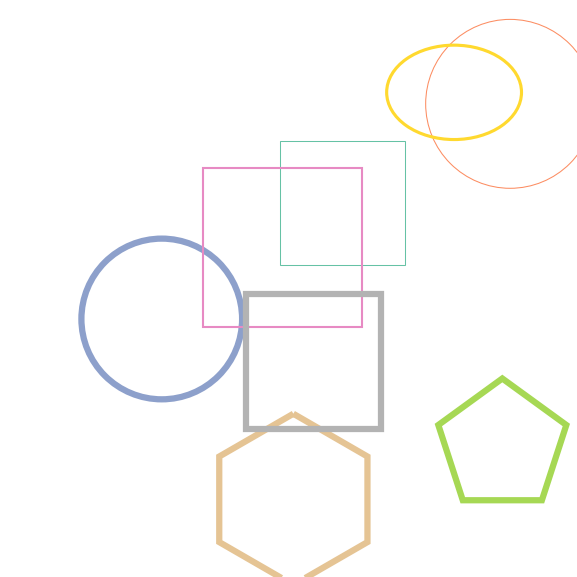[{"shape": "square", "thickness": 0.5, "radius": 0.54, "center": [0.593, 0.648]}, {"shape": "circle", "thickness": 0.5, "radius": 0.73, "center": [0.883, 0.819]}, {"shape": "circle", "thickness": 3, "radius": 0.7, "center": [0.28, 0.447]}, {"shape": "square", "thickness": 1, "radius": 0.69, "center": [0.49, 0.57]}, {"shape": "pentagon", "thickness": 3, "radius": 0.58, "center": [0.87, 0.227]}, {"shape": "oval", "thickness": 1.5, "radius": 0.58, "center": [0.786, 0.839]}, {"shape": "hexagon", "thickness": 3, "radius": 0.74, "center": [0.508, 0.135]}, {"shape": "square", "thickness": 3, "radius": 0.59, "center": [0.543, 0.373]}]